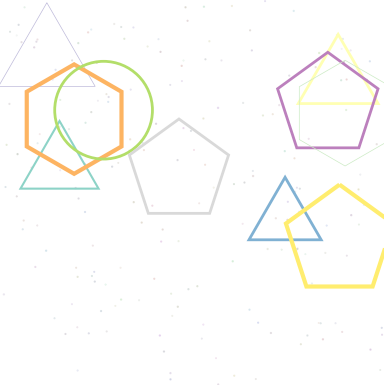[{"shape": "triangle", "thickness": 1.5, "radius": 0.59, "center": [0.155, 0.569]}, {"shape": "triangle", "thickness": 2, "radius": 0.6, "center": [0.878, 0.791]}, {"shape": "triangle", "thickness": 0.5, "radius": 0.72, "center": [0.122, 0.848]}, {"shape": "triangle", "thickness": 2, "radius": 0.54, "center": [0.74, 0.431]}, {"shape": "hexagon", "thickness": 3, "radius": 0.71, "center": [0.193, 0.691]}, {"shape": "circle", "thickness": 2, "radius": 0.63, "center": [0.269, 0.714]}, {"shape": "pentagon", "thickness": 2, "radius": 0.68, "center": [0.465, 0.555]}, {"shape": "pentagon", "thickness": 2, "radius": 0.69, "center": [0.851, 0.727]}, {"shape": "hexagon", "thickness": 0.5, "radius": 0.69, "center": [0.896, 0.706]}, {"shape": "pentagon", "thickness": 3, "radius": 0.73, "center": [0.882, 0.374]}]